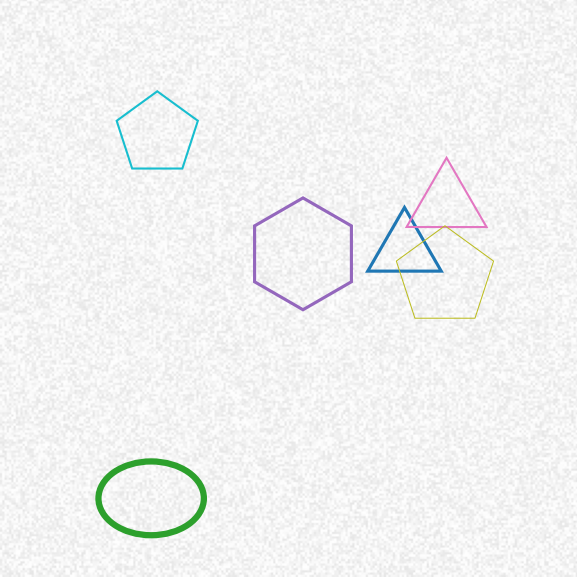[{"shape": "triangle", "thickness": 1.5, "radius": 0.37, "center": [0.7, 0.566]}, {"shape": "oval", "thickness": 3, "radius": 0.46, "center": [0.262, 0.136]}, {"shape": "hexagon", "thickness": 1.5, "radius": 0.48, "center": [0.525, 0.56]}, {"shape": "triangle", "thickness": 1, "radius": 0.4, "center": [0.773, 0.646]}, {"shape": "pentagon", "thickness": 0.5, "radius": 0.44, "center": [0.77, 0.52]}, {"shape": "pentagon", "thickness": 1, "radius": 0.37, "center": [0.272, 0.767]}]